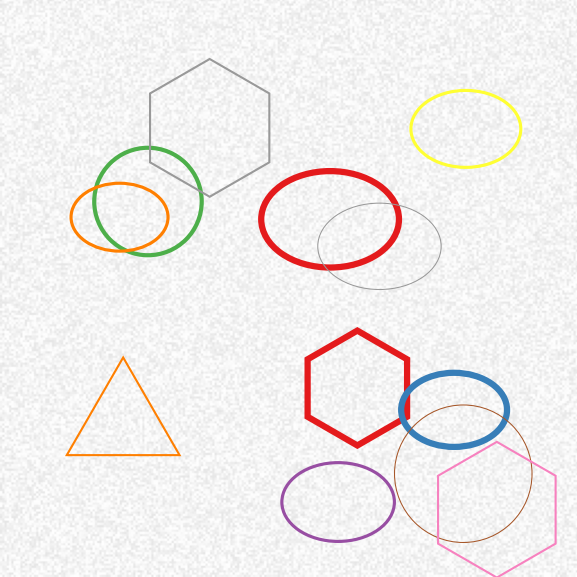[{"shape": "oval", "thickness": 3, "radius": 0.6, "center": [0.572, 0.619]}, {"shape": "hexagon", "thickness": 3, "radius": 0.5, "center": [0.619, 0.327]}, {"shape": "oval", "thickness": 3, "radius": 0.46, "center": [0.786, 0.289]}, {"shape": "circle", "thickness": 2, "radius": 0.47, "center": [0.256, 0.65]}, {"shape": "oval", "thickness": 1.5, "radius": 0.49, "center": [0.586, 0.13]}, {"shape": "oval", "thickness": 1.5, "radius": 0.42, "center": [0.207, 0.623]}, {"shape": "triangle", "thickness": 1, "radius": 0.56, "center": [0.213, 0.267]}, {"shape": "oval", "thickness": 1.5, "radius": 0.48, "center": [0.807, 0.776]}, {"shape": "circle", "thickness": 0.5, "radius": 0.6, "center": [0.802, 0.179]}, {"shape": "hexagon", "thickness": 1, "radius": 0.59, "center": [0.86, 0.117]}, {"shape": "oval", "thickness": 0.5, "radius": 0.53, "center": [0.657, 0.573]}, {"shape": "hexagon", "thickness": 1, "radius": 0.6, "center": [0.363, 0.778]}]